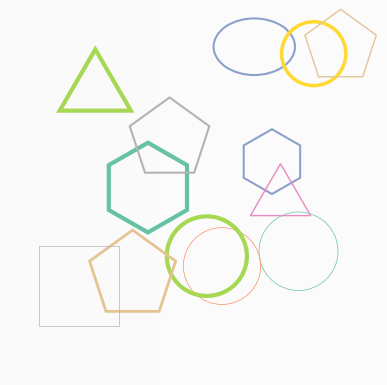[{"shape": "circle", "thickness": 0.5, "radius": 0.51, "center": [0.77, 0.347]}, {"shape": "hexagon", "thickness": 3, "radius": 0.58, "center": [0.382, 0.513]}, {"shape": "circle", "thickness": 0.5, "radius": 0.5, "center": [0.573, 0.309]}, {"shape": "oval", "thickness": 1.5, "radius": 0.53, "center": [0.656, 0.879]}, {"shape": "hexagon", "thickness": 1.5, "radius": 0.42, "center": [0.702, 0.58]}, {"shape": "triangle", "thickness": 1, "radius": 0.45, "center": [0.724, 0.485]}, {"shape": "circle", "thickness": 3, "radius": 0.52, "center": [0.534, 0.335]}, {"shape": "triangle", "thickness": 3, "radius": 0.53, "center": [0.246, 0.766]}, {"shape": "circle", "thickness": 2.5, "radius": 0.41, "center": [0.81, 0.861]}, {"shape": "pentagon", "thickness": 2, "radius": 0.58, "center": [0.342, 0.286]}, {"shape": "pentagon", "thickness": 1, "radius": 0.48, "center": [0.879, 0.879]}, {"shape": "pentagon", "thickness": 1.5, "radius": 0.54, "center": [0.438, 0.639]}, {"shape": "square", "thickness": 0.5, "radius": 0.52, "center": [0.203, 0.258]}]